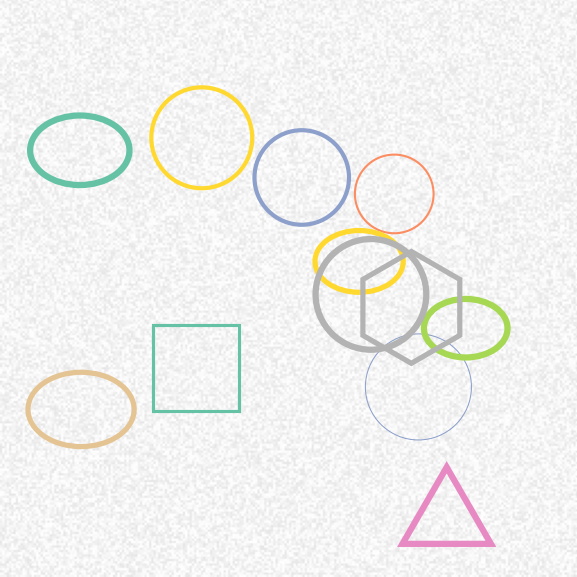[{"shape": "square", "thickness": 1.5, "radius": 0.37, "center": [0.34, 0.362]}, {"shape": "oval", "thickness": 3, "radius": 0.43, "center": [0.138, 0.739]}, {"shape": "circle", "thickness": 1, "radius": 0.34, "center": [0.683, 0.663]}, {"shape": "circle", "thickness": 0.5, "radius": 0.46, "center": [0.725, 0.329]}, {"shape": "circle", "thickness": 2, "radius": 0.41, "center": [0.522, 0.692]}, {"shape": "triangle", "thickness": 3, "radius": 0.44, "center": [0.774, 0.102]}, {"shape": "oval", "thickness": 3, "radius": 0.36, "center": [0.806, 0.431]}, {"shape": "oval", "thickness": 2.5, "radius": 0.38, "center": [0.622, 0.546]}, {"shape": "circle", "thickness": 2, "radius": 0.44, "center": [0.349, 0.761]}, {"shape": "oval", "thickness": 2.5, "radius": 0.46, "center": [0.14, 0.29]}, {"shape": "circle", "thickness": 3, "radius": 0.48, "center": [0.642, 0.489]}, {"shape": "hexagon", "thickness": 2.5, "radius": 0.48, "center": [0.712, 0.467]}]